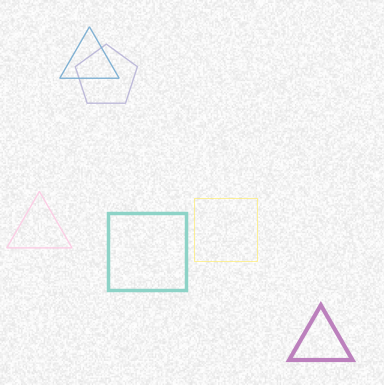[{"shape": "square", "thickness": 2.5, "radius": 0.5, "center": [0.382, 0.347]}, {"shape": "pentagon", "thickness": 1, "radius": 0.42, "center": [0.276, 0.801]}, {"shape": "triangle", "thickness": 1, "radius": 0.45, "center": [0.232, 0.841]}, {"shape": "triangle", "thickness": 1, "radius": 0.49, "center": [0.102, 0.405]}, {"shape": "triangle", "thickness": 3, "radius": 0.48, "center": [0.833, 0.112]}, {"shape": "square", "thickness": 0.5, "radius": 0.41, "center": [0.587, 0.403]}]